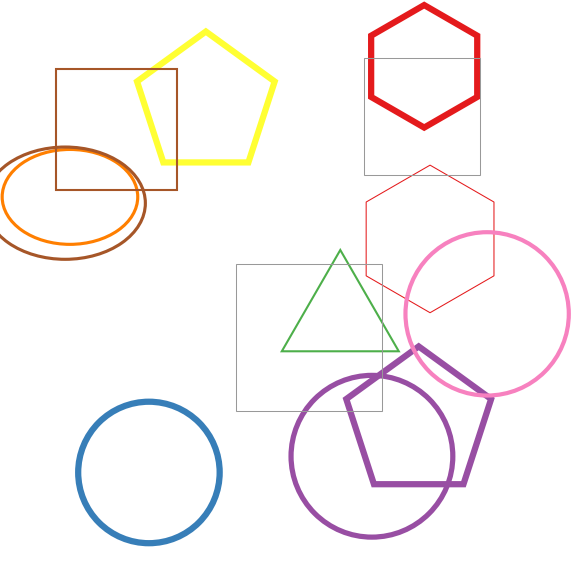[{"shape": "hexagon", "thickness": 0.5, "radius": 0.64, "center": [0.745, 0.585]}, {"shape": "hexagon", "thickness": 3, "radius": 0.53, "center": [0.735, 0.884]}, {"shape": "circle", "thickness": 3, "radius": 0.61, "center": [0.258, 0.181]}, {"shape": "triangle", "thickness": 1, "radius": 0.58, "center": [0.589, 0.449]}, {"shape": "pentagon", "thickness": 3, "radius": 0.66, "center": [0.725, 0.267]}, {"shape": "circle", "thickness": 2.5, "radius": 0.7, "center": [0.644, 0.209]}, {"shape": "oval", "thickness": 1.5, "radius": 0.59, "center": [0.121, 0.658]}, {"shape": "pentagon", "thickness": 3, "radius": 0.63, "center": [0.356, 0.819]}, {"shape": "oval", "thickness": 1.5, "radius": 0.69, "center": [0.113, 0.647]}, {"shape": "square", "thickness": 1, "radius": 0.53, "center": [0.202, 0.775]}, {"shape": "circle", "thickness": 2, "radius": 0.71, "center": [0.844, 0.456]}, {"shape": "square", "thickness": 0.5, "radius": 0.51, "center": [0.731, 0.798]}, {"shape": "square", "thickness": 0.5, "radius": 0.63, "center": [0.535, 0.415]}]